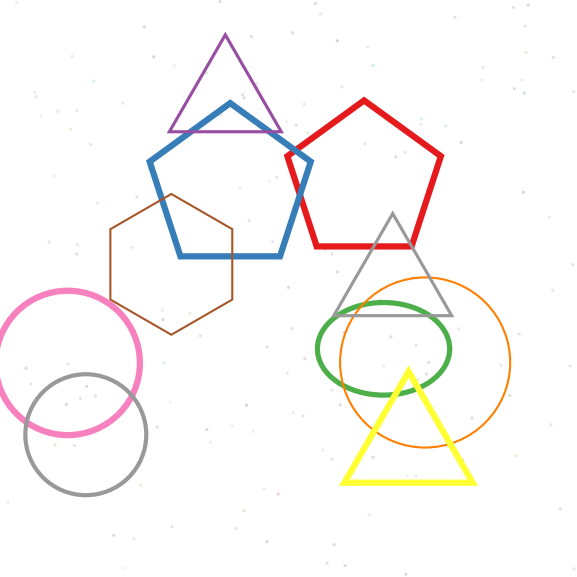[{"shape": "pentagon", "thickness": 3, "radius": 0.7, "center": [0.631, 0.685]}, {"shape": "pentagon", "thickness": 3, "radius": 0.73, "center": [0.399, 0.674]}, {"shape": "oval", "thickness": 2.5, "radius": 0.57, "center": [0.664, 0.395]}, {"shape": "triangle", "thickness": 1.5, "radius": 0.56, "center": [0.39, 0.827]}, {"shape": "circle", "thickness": 1, "radius": 0.74, "center": [0.736, 0.371]}, {"shape": "triangle", "thickness": 3, "radius": 0.64, "center": [0.707, 0.227]}, {"shape": "hexagon", "thickness": 1, "radius": 0.61, "center": [0.297, 0.541]}, {"shape": "circle", "thickness": 3, "radius": 0.62, "center": [0.117, 0.371]}, {"shape": "circle", "thickness": 2, "radius": 0.52, "center": [0.149, 0.246]}, {"shape": "triangle", "thickness": 1.5, "radius": 0.59, "center": [0.68, 0.511]}]